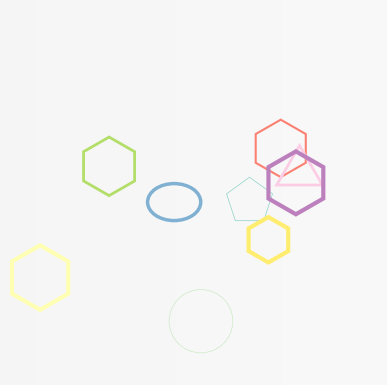[{"shape": "pentagon", "thickness": 0.5, "radius": 0.31, "center": [0.644, 0.477]}, {"shape": "hexagon", "thickness": 3, "radius": 0.42, "center": [0.104, 0.279]}, {"shape": "hexagon", "thickness": 1.5, "radius": 0.37, "center": [0.724, 0.615]}, {"shape": "oval", "thickness": 2.5, "radius": 0.34, "center": [0.449, 0.475]}, {"shape": "hexagon", "thickness": 2, "radius": 0.38, "center": [0.282, 0.568]}, {"shape": "triangle", "thickness": 2, "radius": 0.34, "center": [0.773, 0.554]}, {"shape": "hexagon", "thickness": 3, "radius": 0.41, "center": [0.764, 0.525]}, {"shape": "circle", "thickness": 0.5, "radius": 0.41, "center": [0.519, 0.166]}, {"shape": "hexagon", "thickness": 3, "radius": 0.29, "center": [0.693, 0.377]}]